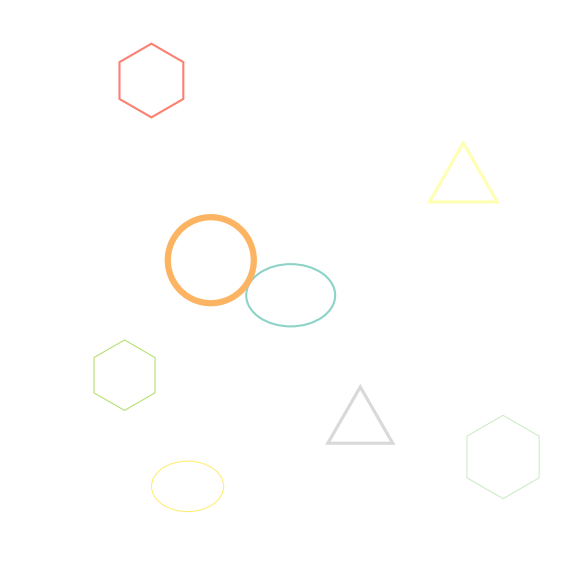[{"shape": "oval", "thickness": 1, "radius": 0.39, "center": [0.503, 0.488]}, {"shape": "triangle", "thickness": 1.5, "radius": 0.34, "center": [0.802, 0.684]}, {"shape": "hexagon", "thickness": 1, "radius": 0.32, "center": [0.262, 0.86]}, {"shape": "circle", "thickness": 3, "radius": 0.37, "center": [0.365, 0.549]}, {"shape": "hexagon", "thickness": 0.5, "radius": 0.31, "center": [0.216, 0.349]}, {"shape": "triangle", "thickness": 1.5, "radius": 0.32, "center": [0.624, 0.264]}, {"shape": "hexagon", "thickness": 0.5, "radius": 0.36, "center": [0.871, 0.208]}, {"shape": "oval", "thickness": 0.5, "radius": 0.31, "center": [0.325, 0.157]}]